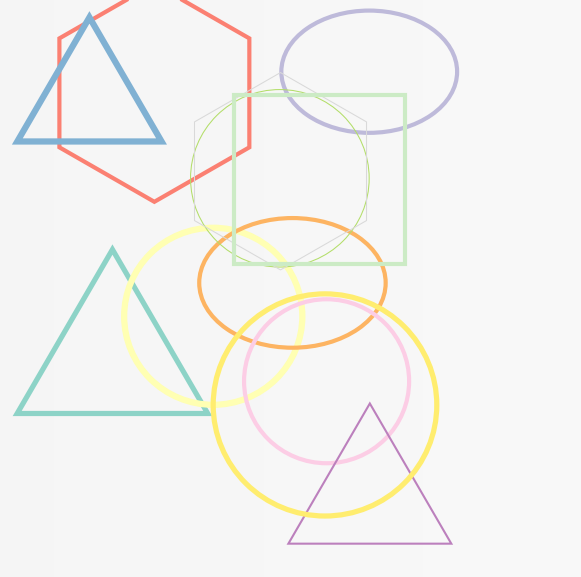[{"shape": "triangle", "thickness": 2.5, "radius": 0.95, "center": [0.193, 0.378]}, {"shape": "circle", "thickness": 3, "radius": 0.77, "center": [0.367, 0.451]}, {"shape": "oval", "thickness": 2, "radius": 0.76, "center": [0.635, 0.875]}, {"shape": "hexagon", "thickness": 2, "radius": 0.94, "center": [0.266, 0.838]}, {"shape": "triangle", "thickness": 3, "radius": 0.72, "center": [0.154, 0.826]}, {"shape": "oval", "thickness": 2, "radius": 0.8, "center": [0.503, 0.509]}, {"shape": "circle", "thickness": 0.5, "radius": 0.77, "center": [0.481, 0.69]}, {"shape": "circle", "thickness": 2, "radius": 0.71, "center": [0.562, 0.339]}, {"shape": "hexagon", "thickness": 0.5, "radius": 0.85, "center": [0.483, 0.703]}, {"shape": "triangle", "thickness": 1, "radius": 0.81, "center": [0.636, 0.139]}, {"shape": "square", "thickness": 2, "radius": 0.73, "center": [0.55, 0.688]}, {"shape": "circle", "thickness": 2.5, "radius": 0.96, "center": [0.559, 0.298]}]